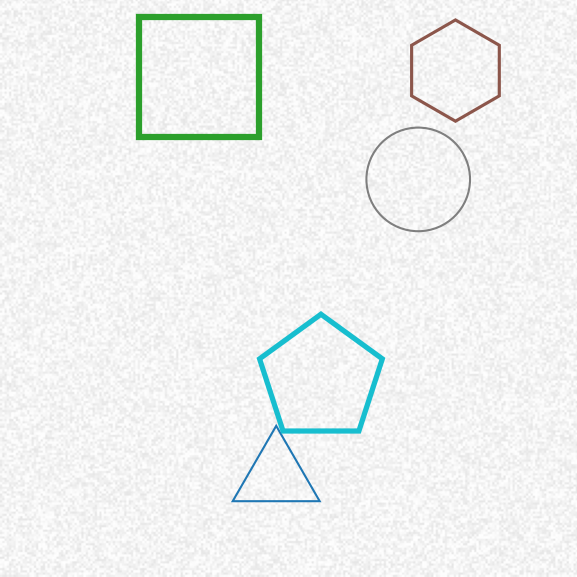[{"shape": "triangle", "thickness": 1, "radius": 0.43, "center": [0.478, 0.175]}, {"shape": "square", "thickness": 3, "radius": 0.52, "center": [0.345, 0.866]}, {"shape": "hexagon", "thickness": 1.5, "radius": 0.44, "center": [0.789, 0.877]}, {"shape": "circle", "thickness": 1, "radius": 0.45, "center": [0.724, 0.688]}, {"shape": "pentagon", "thickness": 2.5, "radius": 0.56, "center": [0.556, 0.343]}]